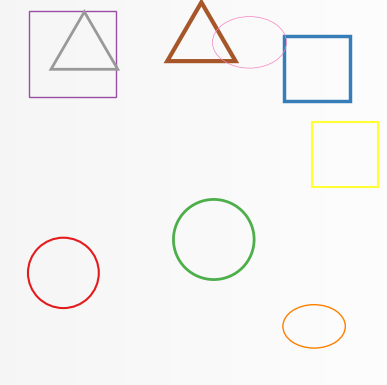[{"shape": "circle", "thickness": 1.5, "radius": 0.46, "center": [0.164, 0.291]}, {"shape": "square", "thickness": 2.5, "radius": 0.43, "center": [0.818, 0.822]}, {"shape": "circle", "thickness": 2, "radius": 0.52, "center": [0.552, 0.378]}, {"shape": "square", "thickness": 1, "radius": 0.56, "center": [0.188, 0.86]}, {"shape": "oval", "thickness": 1, "radius": 0.4, "center": [0.811, 0.152]}, {"shape": "square", "thickness": 1.5, "radius": 0.42, "center": [0.891, 0.599]}, {"shape": "triangle", "thickness": 3, "radius": 0.51, "center": [0.52, 0.892]}, {"shape": "oval", "thickness": 0.5, "radius": 0.48, "center": [0.644, 0.89]}, {"shape": "triangle", "thickness": 2, "radius": 0.5, "center": [0.218, 0.87]}]